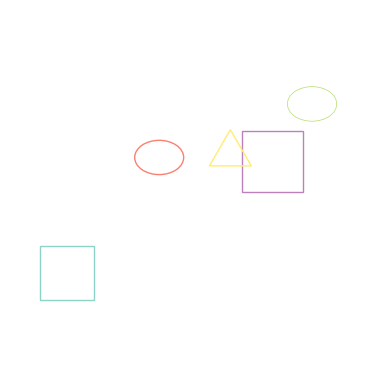[{"shape": "square", "thickness": 1, "radius": 0.35, "center": [0.175, 0.29]}, {"shape": "oval", "thickness": 1, "radius": 0.32, "center": [0.413, 0.591]}, {"shape": "oval", "thickness": 0.5, "radius": 0.32, "center": [0.811, 0.73]}, {"shape": "square", "thickness": 1, "radius": 0.39, "center": [0.707, 0.58]}, {"shape": "triangle", "thickness": 1, "radius": 0.31, "center": [0.598, 0.601]}]